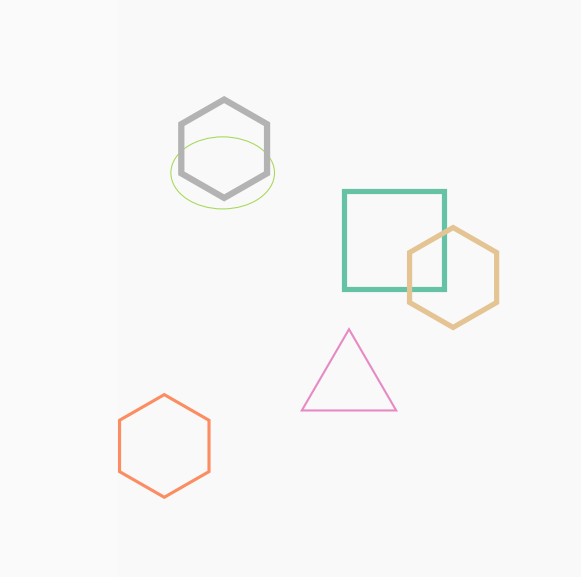[{"shape": "square", "thickness": 2.5, "radius": 0.43, "center": [0.678, 0.584]}, {"shape": "hexagon", "thickness": 1.5, "radius": 0.44, "center": [0.283, 0.227]}, {"shape": "triangle", "thickness": 1, "radius": 0.47, "center": [0.6, 0.335]}, {"shape": "oval", "thickness": 0.5, "radius": 0.45, "center": [0.383, 0.7]}, {"shape": "hexagon", "thickness": 2.5, "radius": 0.43, "center": [0.78, 0.519]}, {"shape": "hexagon", "thickness": 3, "radius": 0.43, "center": [0.386, 0.742]}]